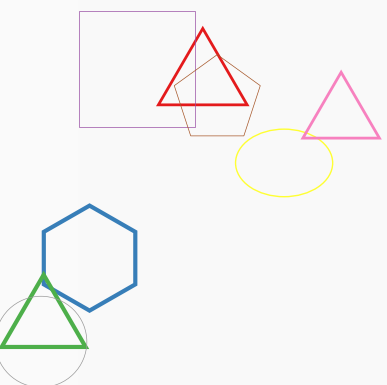[{"shape": "triangle", "thickness": 2, "radius": 0.66, "center": [0.523, 0.794]}, {"shape": "hexagon", "thickness": 3, "radius": 0.68, "center": [0.231, 0.33]}, {"shape": "triangle", "thickness": 3, "radius": 0.63, "center": [0.113, 0.161]}, {"shape": "square", "thickness": 0.5, "radius": 0.75, "center": [0.353, 0.821]}, {"shape": "oval", "thickness": 1, "radius": 0.63, "center": [0.733, 0.577]}, {"shape": "pentagon", "thickness": 0.5, "radius": 0.58, "center": [0.561, 0.741]}, {"shape": "triangle", "thickness": 2, "radius": 0.57, "center": [0.88, 0.698]}, {"shape": "circle", "thickness": 0.5, "radius": 0.59, "center": [0.106, 0.112]}]